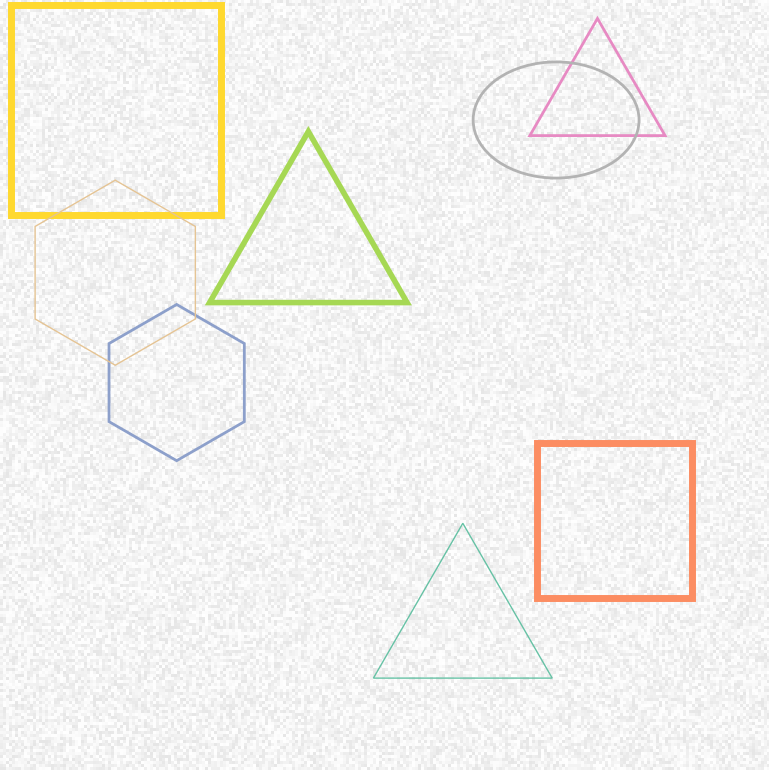[{"shape": "triangle", "thickness": 0.5, "radius": 0.67, "center": [0.601, 0.186]}, {"shape": "square", "thickness": 2.5, "radius": 0.5, "center": [0.798, 0.324]}, {"shape": "hexagon", "thickness": 1, "radius": 0.51, "center": [0.229, 0.503]}, {"shape": "triangle", "thickness": 1, "radius": 0.51, "center": [0.776, 0.875]}, {"shape": "triangle", "thickness": 2, "radius": 0.74, "center": [0.4, 0.681]}, {"shape": "square", "thickness": 2.5, "radius": 0.68, "center": [0.15, 0.857]}, {"shape": "hexagon", "thickness": 0.5, "radius": 0.6, "center": [0.15, 0.646]}, {"shape": "oval", "thickness": 1, "radius": 0.54, "center": [0.722, 0.844]}]